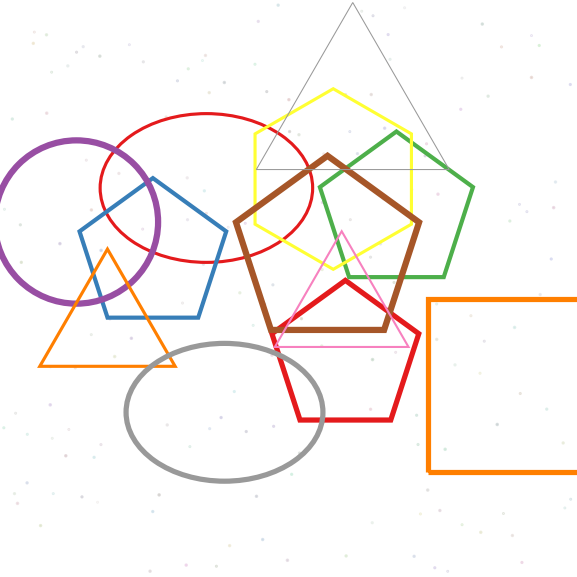[{"shape": "oval", "thickness": 1.5, "radius": 0.92, "center": [0.357, 0.674]}, {"shape": "pentagon", "thickness": 2.5, "radius": 0.67, "center": [0.598, 0.38]}, {"shape": "pentagon", "thickness": 2, "radius": 0.67, "center": [0.265, 0.557]}, {"shape": "pentagon", "thickness": 2, "radius": 0.7, "center": [0.686, 0.632]}, {"shape": "circle", "thickness": 3, "radius": 0.71, "center": [0.132, 0.615]}, {"shape": "square", "thickness": 2.5, "radius": 0.75, "center": [0.891, 0.332]}, {"shape": "triangle", "thickness": 1.5, "radius": 0.68, "center": [0.186, 0.432]}, {"shape": "hexagon", "thickness": 1.5, "radius": 0.78, "center": [0.577, 0.689]}, {"shape": "pentagon", "thickness": 3, "radius": 0.83, "center": [0.567, 0.563]}, {"shape": "triangle", "thickness": 1, "radius": 0.67, "center": [0.592, 0.465]}, {"shape": "triangle", "thickness": 0.5, "radius": 0.96, "center": [0.611, 0.802]}, {"shape": "oval", "thickness": 2.5, "radius": 0.85, "center": [0.389, 0.285]}]